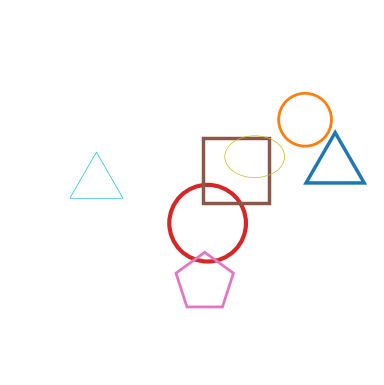[{"shape": "triangle", "thickness": 2.5, "radius": 0.44, "center": [0.87, 0.568]}, {"shape": "circle", "thickness": 2, "radius": 0.34, "center": [0.792, 0.689]}, {"shape": "circle", "thickness": 3, "radius": 0.5, "center": [0.539, 0.42]}, {"shape": "square", "thickness": 2.5, "radius": 0.43, "center": [0.612, 0.557]}, {"shape": "pentagon", "thickness": 2, "radius": 0.39, "center": [0.532, 0.266]}, {"shape": "oval", "thickness": 0.5, "radius": 0.39, "center": [0.662, 0.593]}, {"shape": "triangle", "thickness": 0.5, "radius": 0.4, "center": [0.25, 0.525]}]